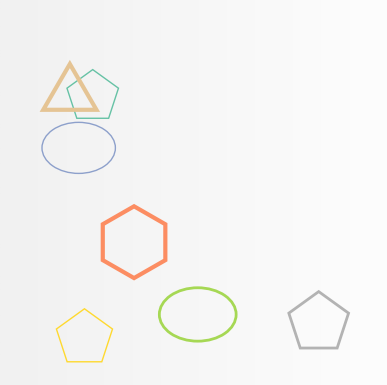[{"shape": "pentagon", "thickness": 1, "radius": 0.35, "center": [0.239, 0.749]}, {"shape": "hexagon", "thickness": 3, "radius": 0.47, "center": [0.346, 0.371]}, {"shape": "oval", "thickness": 1, "radius": 0.47, "center": [0.203, 0.616]}, {"shape": "oval", "thickness": 2, "radius": 0.5, "center": [0.51, 0.183]}, {"shape": "pentagon", "thickness": 1, "radius": 0.38, "center": [0.218, 0.122]}, {"shape": "triangle", "thickness": 3, "radius": 0.4, "center": [0.18, 0.754]}, {"shape": "pentagon", "thickness": 2, "radius": 0.41, "center": [0.822, 0.162]}]